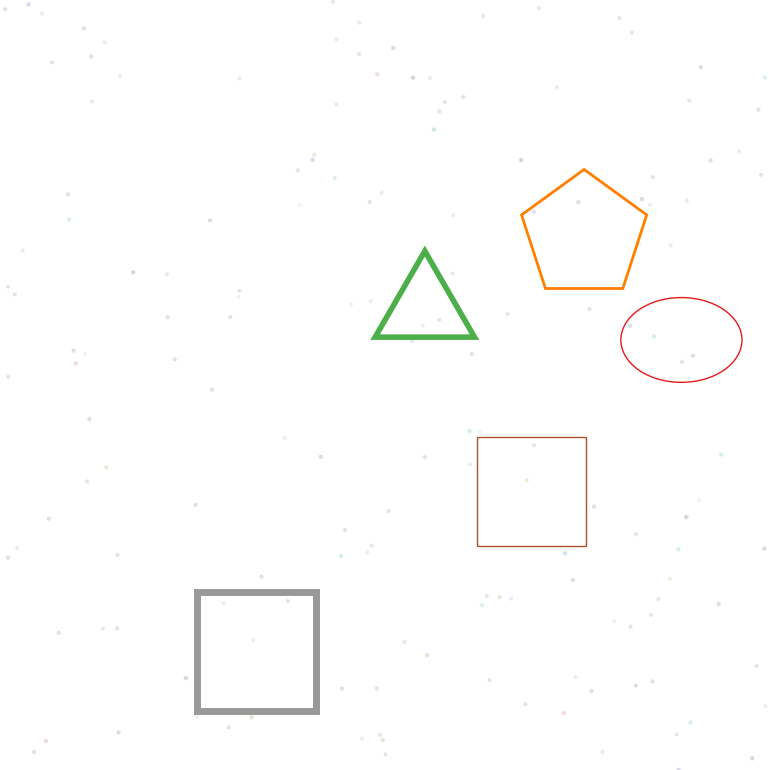[{"shape": "oval", "thickness": 0.5, "radius": 0.39, "center": [0.885, 0.558]}, {"shape": "triangle", "thickness": 2, "radius": 0.37, "center": [0.552, 0.599]}, {"shape": "pentagon", "thickness": 1, "radius": 0.43, "center": [0.759, 0.694]}, {"shape": "square", "thickness": 0.5, "radius": 0.35, "center": [0.691, 0.362]}, {"shape": "square", "thickness": 2.5, "radius": 0.38, "center": [0.333, 0.154]}]